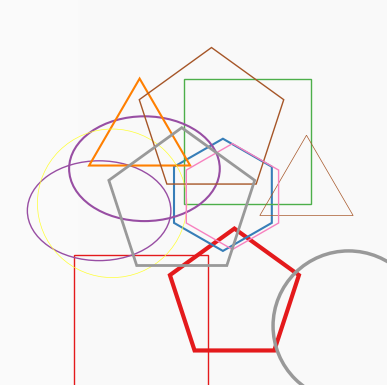[{"shape": "square", "thickness": 1, "radius": 0.86, "center": [0.364, 0.167]}, {"shape": "pentagon", "thickness": 3, "radius": 0.88, "center": [0.605, 0.231]}, {"shape": "hexagon", "thickness": 1.5, "radius": 0.73, "center": [0.575, 0.494]}, {"shape": "square", "thickness": 1, "radius": 0.82, "center": [0.638, 0.633]}, {"shape": "oval", "thickness": 1, "radius": 0.93, "center": [0.256, 0.453]}, {"shape": "oval", "thickness": 1.5, "radius": 0.97, "center": [0.373, 0.562]}, {"shape": "triangle", "thickness": 1.5, "radius": 0.75, "center": [0.36, 0.645]}, {"shape": "circle", "thickness": 0.5, "radius": 0.96, "center": [0.289, 0.472]}, {"shape": "triangle", "thickness": 0.5, "radius": 0.7, "center": [0.791, 0.51]}, {"shape": "pentagon", "thickness": 1, "radius": 0.98, "center": [0.546, 0.681]}, {"shape": "hexagon", "thickness": 1, "radius": 0.69, "center": [0.6, 0.49]}, {"shape": "pentagon", "thickness": 2, "radius": 0.99, "center": [0.469, 0.47]}, {"shape": "circle", "thickness": 2.5, "radius": 0.97, "center": [0.9, 0.153]}]